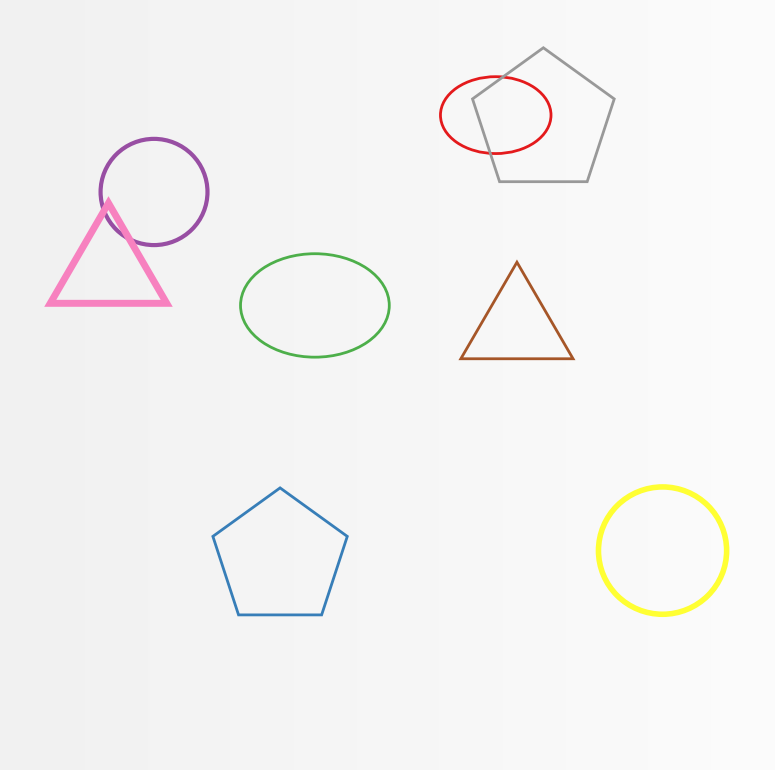[{"shape": "oval", "thickness": 1, "radius": 0.36, "center": [0.64, 0.85]}, {"shape": "pentagon", "thickness": 1, "radius": 0.46, "center": [0.361, 0.275]}, {"shape": "oval", "thickness": 1, "radius": 0.48, "center": [0.406, 0.603]}, {"shape": "circle", "thickness": 1.5, "radius": 0.34, "center": [0.199, 0.751]}, {"shape": "circle", "thickness": 2, "radius": 0.41, "center": [0.855, 0.285]}, {"shape": "triangle", "thickness": 1, "radius": 0.42, "center": [0.667, 0.576]}, {"shape": "triangle", "thickness": 2.5, "radius": 0.43, "center": [0.14, 0.649]}, {"shape": "pentagon", "thickness": 1, "radius": 0.48, "center": [0.701, 0.842]}]